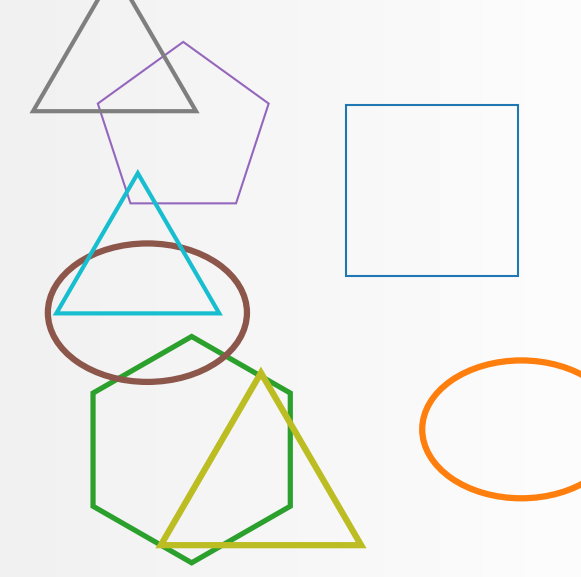[{"shape": "square", "thickness": 1, "radius": 0.74, "center": [0.744, 0.669]}, {"shape": "oval", "thickness": 3, "radius": 0.85, "center": [0.897, 0.256]}, {"shape": "hexagon", "thickness": 2.5, "radius": 0.98, "center": [0.33, 0.221]}, {"shape": "pentagon", "thickness": 1, "radius": 0.77, "center": [0.315, 0.772]}, {"shape": "oval", "thickness": 3, "radius": 0.86, "center": [0.254, 0.458]}, {"shape": "triangle", "thickness": 2, "radius": 0.81, "center": [0.197, 0.888]}, {"shape": "triangle", "thickness": 3, "radius": 0.99, "center": [0.449, 0.155]}, {"shape": "triangle", "thickness": 2, "radius": 0.81, "center": [0.237, 0.537]}]